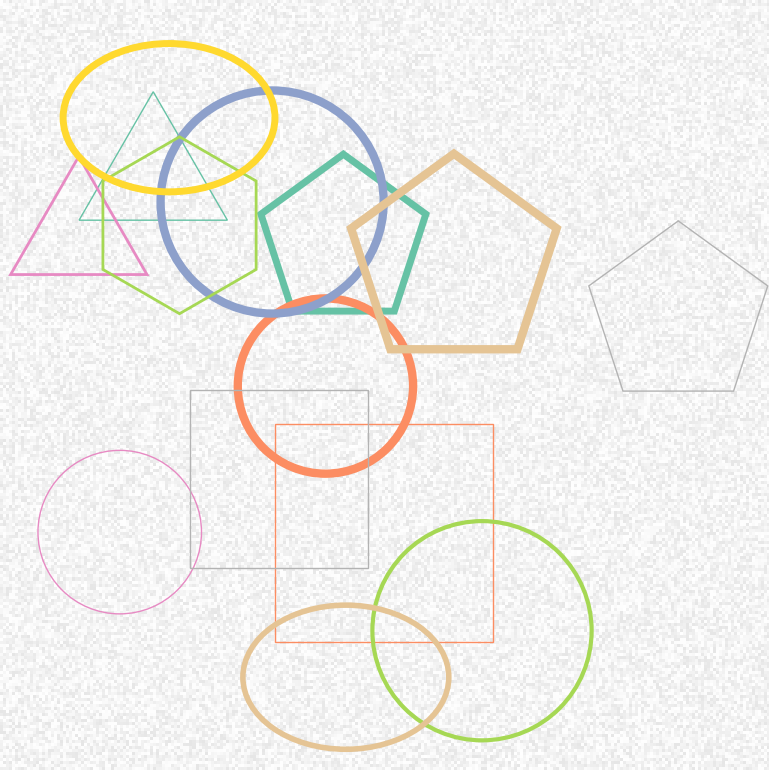[{"shape": "pentagon", "thickness": 2.5, "radius": 0.56, "center": [0.446, 0.687]}, {"shape": "triangle", "thickness": 0.5, "radius": 0.56, "center": [0.199, 0.77]}, {"shape": "square", "thickness": 0.5, "radius": 0.71, "center": [0.499, 0.308]}, {"shape": "circle", "thickness": 3, "radius": 0.57, "center": [0.423, 0.499]}, {"shape": "circle", "thickness": 3, "radius": 0.72, "center": [0.353, 0.738]}, {"shape": "triangle", "thickness": 1, "radius": 0.51, "center": [0.102, 0.695]}, {"shape": "circle", "thickness": 0.5, "radius": 0.53, "center": [0.156, 0.309]}, {"shape": "circle", "thickness": 1.5, "radius": 0.71, "center": [0.626, 0.181]}, {"shape": "hexagon", "thickness": 1, "radius": 0.57, "center": [0.233, 0.707]}, {"shape": "oval", "thickness": 2.5, "radius": 0.69, "center": [0.22, 0.847]}, {"shape": "pentagon", "thickness": 3, "radius": 0.7, "center": [0.59, 0.66]}, {"shape": "oval", "thickness": 2, "radius": 0.67, "center": [0.449, 0.121]}, {"shape": "pentagon", "thickness": 0.5, "radius": 0.61, "center": [0.881, 0.591]}, {"shape": "square", "thickness": 0.5, "radius": 0.58, "center": [0.362, 0.377]}]